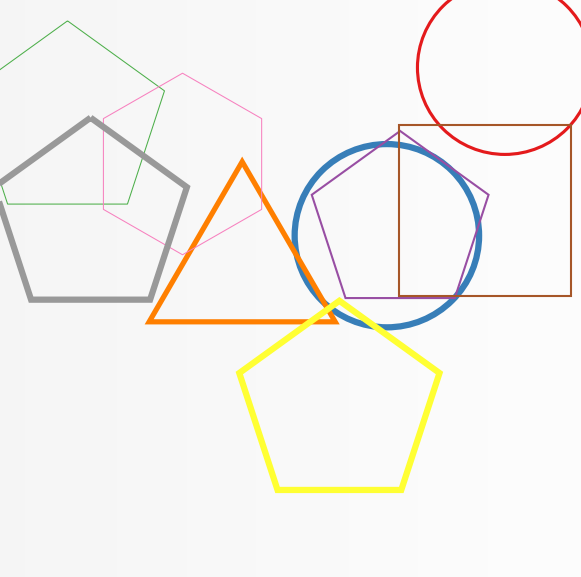[{"shape": "circle", "thickness": 1.5, "radius": 0.75, "center": [0.869, 0.882]}, {"shape": "circle", "thickness": 3, "radius": 0.79, "center": [0.666, 0.591]}, {"shape": "pentagon", "thickness": 0.5, "radius": 0.88, "center": [0.116, 0.788]}, {"shape": "pentagon", "thickness": 1, "radius": 0.8, "center": [0.688, 0.612]}, {"shape": "triangle", "thickness": 2.5, "radius": 0.92, "center": [0.417, 0.534]}, {"shape": "pentagon", "thickness": 3, "radius": 0.91, "center": [0.584, 0.297]}, {"shape": "square", "thickness": 1, "radius": 0.74, "center": [0.835, 0.635]}, {"shape": "hexagon", "thickness": 0.5, "radius": 0.79, "center": [0.314, 0.715]}, {"shape": "pentagon", "thickness": 3, "radius": 0.87, "center": [0.156, 0.621]}]